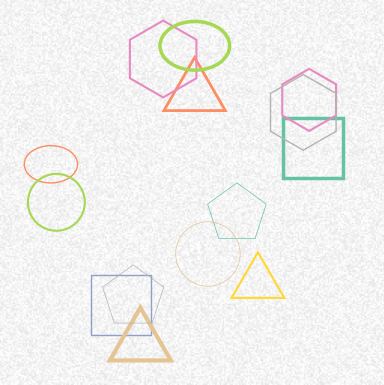[{"shape": "pentagon", "thickness": 0.5, "radius": 0.4, "center": [0.615, 0.445]}, {"shape": "square", "thickness": 2.5, "radius": 0.39, "center": [0.812, 0.615]}, {"shape": "oval", "thickness": 1, "radius": 0.35, "center": [0.132, 0.573]}, {"shape": "triangle", "thickness": 2, "radius": 0.46, "center": [0.506, 0.759]}, {"shape": "square", "thickness": 1, "radius": 0.39, "center": [0.315, 0.209]}, {"shape": "hexagon", "thickness": 1.5, "radius": 0.5, "center": [0.424, 0.847]}, {"shape": "hexagon", "thickness": 1.5, "radius": 0.4, "center": [0.803, 0.741]}, {"shape": "oval", "thickness": 2.5, "radius": 0.45, "center": [0.506, 0.881]}, {"shape": "circle", "thickness": 1.5, "radius": 0.37, "center": [0.146, 0.475]}, {"shape": "triangle", "thickness": 1.5, "radius": 0.4, "center": [0.67, 0.266]}, {"shape": "circle", "thickness": 0.5, "radius": 0.42, "center": [0.54, 0.34]}, {"shape": "triangle", "thickness": 3, "radius": 0.46, "center": [0.365, 0.11]}, {"shape": "pentagon", "thickness": 0.5, "radius": 0.42, "center": [0.346, 0.228]}, {"shape": "hexagon", "thickness": 1, "radius": 0.49, "center": [0.788, 0.708]}]